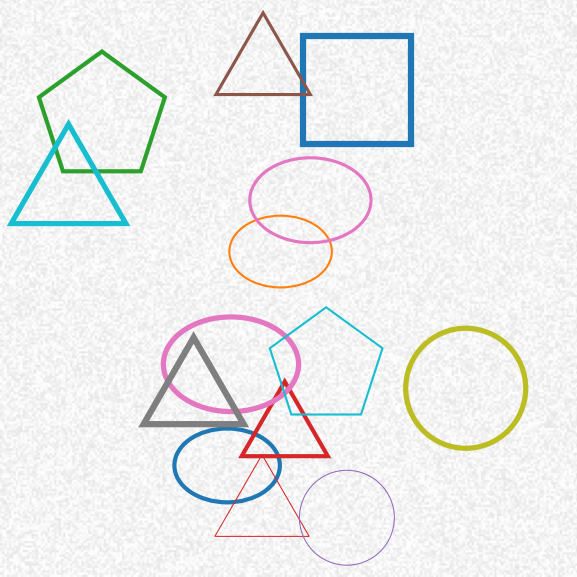[{"shape": "square", "thickness": 3, "radius": 0.47, "center": [0.619, 0.843]}, {"shape": "oval", "thickness": 2, "radius": 0.46, "center": [0.393, 0.193]}, {"shape": "oval", "thickness": 1, "radius": 0.44, "center": [0.486, 0.564]}, {"shape": "pentagon", "thickness": 2, "radius": 0.57, "center": [0.176, 0.795]}, {"shape": "triangle", "thickness": 0.5, "radius": 0.47, "center": [0.454, 0.117]}, {"shape": "triangle", "thickness": 2, "radius": 0.43, "center": [0.493, 0.252]}, {"shape": "circle", "thickness": 0.5, "radius": 0.41, "center": [0.601, 0.103]}, {"shape": "triangle", "thickness": 1.5, "radius": 0.47, "center": [0.456, 0.883]}, {"shape": "oval", "thickness": 2.5, "radius": 0.59, "center": [0.4, 0.368]}, {"shape": "oval", "thickness": 1.5, "radius": 0.52, "center": [0.537, 0.652]}, {"shape": "triangle", "thickness": 3, "radius": 0.5, "center": [0.335, 0.315]}, {"shape": "circle", "thickness": 2.5, "radius": 0.52, "center": [0.806, 0.327]}, {"shape": "pentagon", "thickness": 1, "radius": 0.51, "center": [0.565, 0.364]}, {"shape": "triangle", "thickness": 2.5, "radius": 0.57, "center": [0.119, 0.669]}]